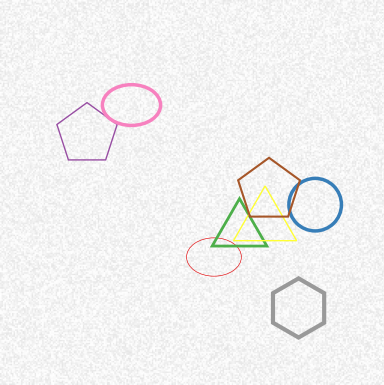[{"shape": "oval", "thickness": 0.5, "radius": 0.36, "center": [0.556, 0.332]}, {"shape": "circle", "thickness": 2.5, "radius": 0.34, "center": [0.819, 0.468]}, {"shape": "triangle", "thickness": 2, "radius": 0.41, "center": [0.622, 0.402]}, {"shape": "pentagon", "thickness": 1, "radius": 0.41, "center": [0.226, 0.651]}, {"shape": "triangle", "thickness": 1, "radius": 0.47, "center": [0.689, 0.422]}, {"shape": "pentagon", "thickness": 1.5, "radius": 0.42, "center": [0.699, 0.506]}, {"shape": "oval", "thickness": 2.5, "radius": 0.38, "center": [0.342, 0.727]}, {"shape": "hexagon", "thickness": 3, "radius": 0.38, "center": [0.776, 0.2]}]